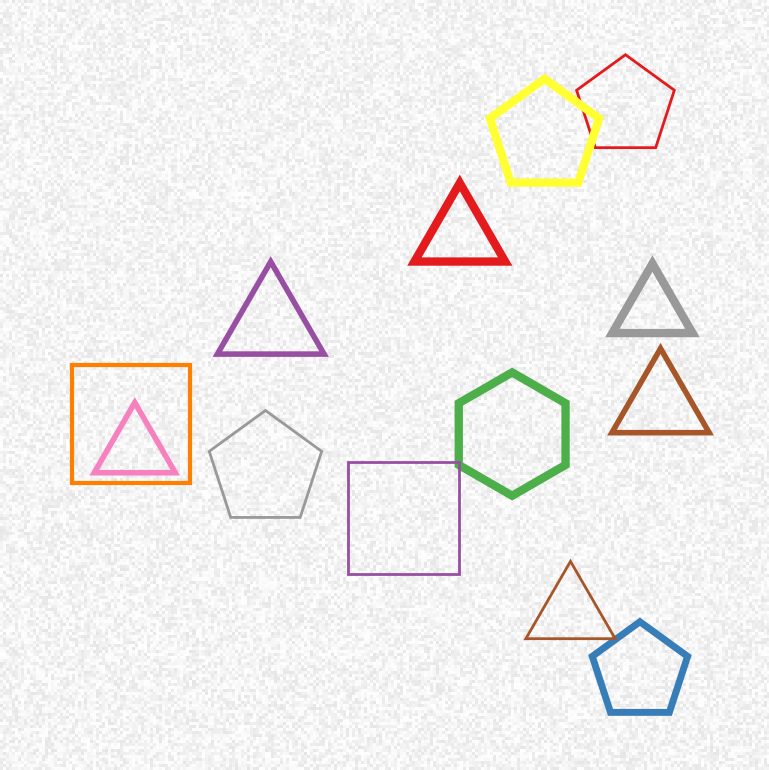[{"shape": "triangle", "thickness": 3, "radius": 0.34, "center": [0.597, 0.694]}, {"shape": "pentagon", "thickness": 1, "radius": 0.33, "center": [0.812, 0.862]}, {"shape": "pentagon", "thickness": 2.5, "radius": 0.33, "center": [0.831, 0.127]}, {"shape": "hexagon", "thickness": 3, "radius": 0.4, "center": [0.665, 0.436]}, {"shape": "triangle", "thickness": 2, "radius": 0.4, "center": [0.352, 0.58]}, {"shape": "square", "thickness": 1, "radius": 0.36, "center": [0.524, 0.327]}, {"shape": "square", "thickness": 1.5, "radius": 0.38, "center": [0.17, 0.45]}, {"shape": "pentagon", "thickness": 3, "radius": 0.37, "center": [0.707, 0.823]}, {"shape": "triangle", "thickness": 1, "radius": 0.33, "center": [0.741, 0.204]}, {"shape": "triangle", "thickness": 2, "radius": 0.36, "center": [0.858, 0.475]}, {"shape": "triangle", "thickness": 2, "radius": 0.3, "center": [0.175, 0.416]}, {"shape": "pentagon", "thickness": 1, "radius": 0.38, "center": [0.345, 0.39]}, {"shape": "triangle", "thickness": 3, "radius": 0.3, "center": [0.847, 0.598]}]